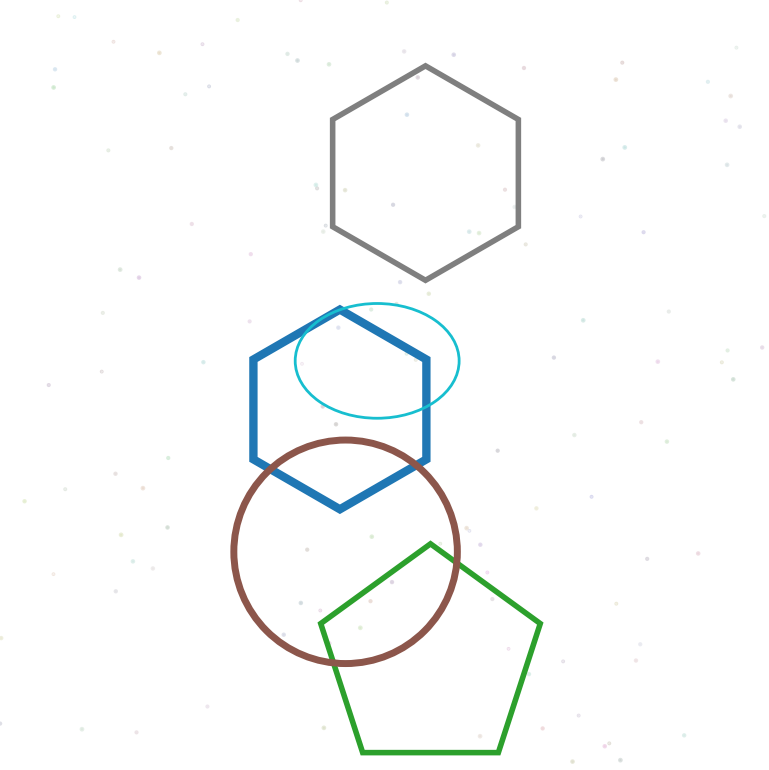[{"shape": "hexagon", "thickness": 3, "radius": 0.65, "center": [0.441, 0.468]}, {"shape": "pentagon", "thickness": 2, "radius": 0.75, "center": [0.559, 0.144]}, {"shape": "circle", "thickness": 2.5, "radius": 0.73, "center": [0.449, 0.283]}, {"shape": "hexagon", "thickness": 2, "radius": 0.7, "center": [0.553, 0.775]}, {"shape": "oval", "thickness": 1, "radius": 0.53, "center": [0.49, 0.531]}]